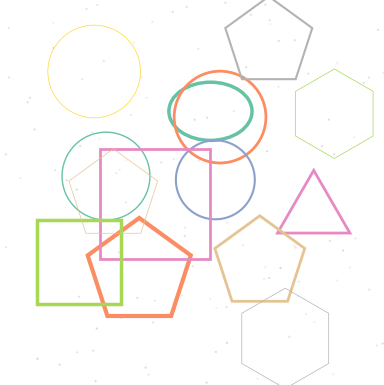[{"shape": "circle", "thickness": 1, "radius": 0.57, "center": [0.275, 0.543]}, {"shape": "oval", "thickness": 2.5, "radius": 0.54, "center": [0.547, 0.711]}, {"shape": "circle", "thickness": 2, "radius": 0.6, "center": [0.572, 0.696]}, {"shape": "pentagon", "thickness": 3, "radius": 0.7, "center": [0.362, 0.293]}, {"shape": "circle", "thickness": 1.5, "radius": 0.51, "center": [0.559, 0.533]}, {"shape": "square", "thickness": 2, "radius": 0.71, "center": [0.403, 0.471]}, {"shape": "triangle", "thickness": 2, "radius": 0.54, "center": [0.815, 0.449]}, {"shape": "hexagon", "thickness": 0.5, "radius": 0.58, "center": [0.868, 0.705]}, {"shape": "square", "thickness": 2.5, "radius": 0.54, "center": [0.205, 0.32]}, {"shape": "circle", "thickness": 0.5, "radius": 0.6, "center": [0.245, 0.814]}, {"shape": "pentagon", "thickness": 0.5, "radius": 0.61, "center": [0.294, 0.492]}, {"shape": "pentagon", "thickness": 2, "radius": 0.61, "center": [0.675, 0.317]}, {"shape": "hexagon", "thickness": 0.5, "radius": 0.65, "center": [0.741, 0.121]}, {"shape": "pentagon", "thickness": 1.5, "radius": 0.59, "center": [0.698, 0.89]}]